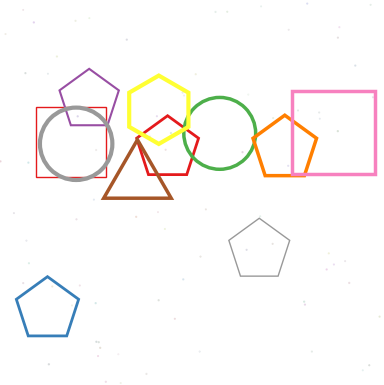[{"shape": "square", "thickness": 1, "radius": 0.45, "center": [0.185, 0.632]}, {"shape": "pentagon", "thickness": 2, "radius": 0.42, "center": [0.435, 0.615]}, {"shape": "pentagon", "thickness": 2, "radius": 0.43, "center": [0.123, 0.196]}, {"shape": "circle", "thickness": 2.5, "radius": 0.47, "center": [0.571, 0.654]}, {"shape": "pentagon", "thickness": 1.5, "radius": 0.41, "center": [0.232, 0.74]}, {"shape": "pentagon", "thickness": 2.5, "radius": 0.43, "center": [0.74, 0.614]}, {"shape": "hexagon", "thickness": 3, "radius": 0.44, "center": [0.412, 0.715]}, {"shape": "triangle", "thickness": 2.5, "radius": 0.51, "center": [0.357, 0.536]}, {"shape": "square", "thickness": 2.5, "radius": 0.54, "center": [0.866, 0.656]}, {"shape": "pentagon", "thickness": 1, "radius": 0.42, "center": [0.673, 0.35]}, {"shape": "circle", "thickness": 3, "radius": 0.47, "center": [0.198, 0.626]}]